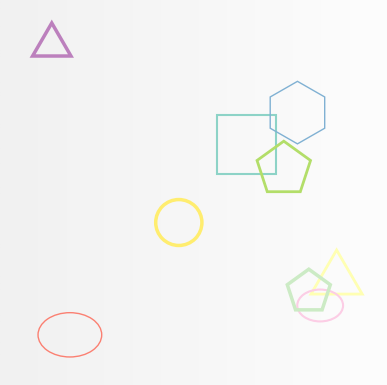[{"shape": "square", "thickness": 1.5, "radius": 0.38, "center": [0.636, 0.624]}, {"shape": "triangle", "thickness": 2, "radius": 0.38, "center": [0.869, 0.274]}, {"shape": "oval", "thickness": 1, "radius": 0.41, "center": [0.18, 0.13]}, {"shape": "hexagon", "thickness": 1, "radius": 0.41, "center": [0.768, 0.708]}, {"shape": "pentagon", "thickness": 2, "radius": 0.36, "center": [0.732, 0.561]}, {"shape": "oval", "thickness": 1.5, "radius": 0.3, "center": [0.826, 0.207]}, {"shape": "triangle", "thickness": 2.5, "radius": 0.29, "center": [0.134, 0.883]}, {"shape": "pentagon", "thickness": 2.5, "radius": 0.29, "center": [0.797, 0.242]}, {"shape": "circle", "thickness": 2.5, "radius": 0.3, "center": [0.461, 0.422]}]